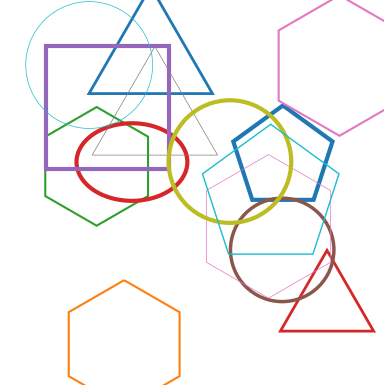[{"shape": "pentagon", "thickness": 3, "radius": 0.68, "center": [0.735, 0.591]}, {"shape": "triangle", "thickness": 2, "radius": 0.93, "center": [0.391, 0.849]}, {"shape": "hexagon", "thickness": 1.5, "radius": 0.83, "center": [0.322, 0.106]}, {"shape": "hexagon", "thickness": 1.5, "radius": 0.77, "center": [0.251, 0.568]}, {"shape": "triangle", "thickness": 2, "radius": 0.7, "center": [0.849, 0.21]}, {"shape": "oval", "thickness": 3, "radius": 0.72, "center": [0.343, 0.579]}, {"shape": "square", "thickness": 3, "radius": 0.8, "center": [0.279, 0.72]}, {"shape": "circle", "thickness": 2.5, "radius": 0.67, "center": [0.733, 0.351]}, {"shape": "hexagon", "thickness": 0.5, "radius": 0.93, "center": [0.697, 0.412]}, {"shape": "hexagon", "thickness": 1.5, "radius": 0.91, "center": [0.882, 0.83]}, {"shape": "triangle", "thickness": 0.5, "radius": 0.94, "center": [0.402, 0.691]}, {"shape": "circle", "thickness": 3, "radius": 0.8, "center": [0.597, 0.58]}, {"shape": "pentagon", "thickness": 1, "radius": 0.93, "center": [0.703, 0.491]}, {"shape": "circle", "thickness": 0.5, "radius": 0.82, "center": [0.232, 0.831]}]